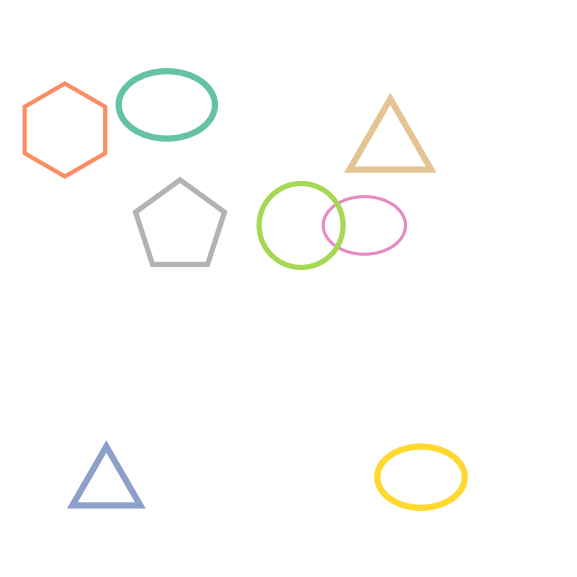[{"shape": "oval", "thickness": 3, "radius": 0.42, "center": [0.289, 0.818]}, {"shape": "hexagon", "thickness": 2, "radius": 0.4, "center": [0.112, 0.774]}, {"shape": "triangle", "thickness": 3, "radius": 0.34, "center": [0.184, 0.158]}, {"shape": "oval", "thickness": 1.5, "radius": 0.36, "center": [0.631, 0.609]}, {"shape": "circle", "thickness": 2.5, "radius": 0.36, "center": [0.521, 0.609]}, {"shape": "oval", "thickness": 3, "radius": 0.38, "center": [0.729, 0.173]}, {"shape": "triangle", "thickness": 3, "radius": 0.41, "center": [0.676, 0.746]}, {"shape": "pentagon", "thickness": 2.5, "radius": 0.4, "center": [0.312, 0.607]}]